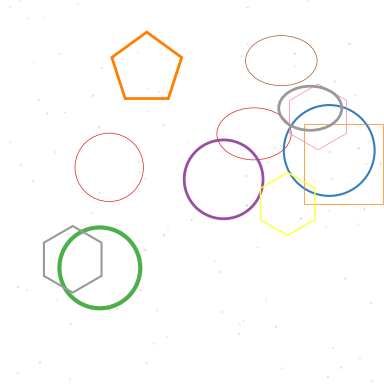[{"shape": "circle", "thickness": 0.5, "radius": 0.44, "center": [0.284, 0.565]}, {"shape": "oval", "thickness": 0.5, "radius": 0.48, "center": [0.66, 0.652]}, {"shape": "circle", "thickness": 1.5, "radius": 0.59, "center": [0.855, 0.609]}, {"shape": "circle", "thickness": 3, "radius": 0.52, "center": [0.259, 0.304]}, {"shape": "circle", "thickness": 2, "radius": 0.51, "center": [0.581, 0.534]}, {"shape": "square", "thickness": 0.5, "radius": 0.52, "center": [0.892, 0.574]}, {"shape": "pentagon", "thickness": 2, "radius": 0.48, "center": [0.381, 0.821]}, {"shape": "hexagon", "thickness": 1, "radius": 0.41, "center": [0.747, 0.47]}, {"shape": "oval", "thickness": 0.5, "radius": 0.46, "center": [0.731, 0.842]}, {"shape": "hexagon", "thickness": 0.5, "radius": 0.43, "center": [0.826, 0.696]}, {"shape": "oval", "thickness": 2, "radius": 0.41, "center": [0.806, 0.719]}, {"shape": "hexagon", "thickness": 1.5, "radius": 0.43, "center": [0.189, 0.327]}]